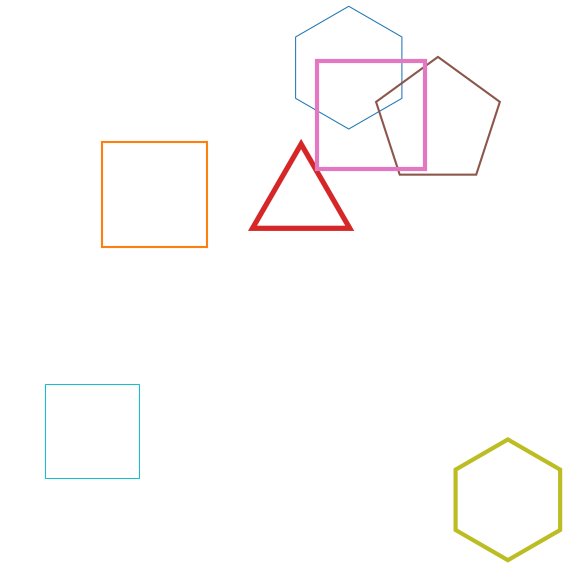[{"shape": "hexagon", "thickness": 0.5, "radius": 0.53, "center": [0.604, 0.882]}, {"shape": "square", "thickness": 1, "radius": 0.45, "center": [0.268, 0.662]}, {"shape": "triangle", "thickness": 2.5, "radius": 0.49, "center": [0.521, 0.652]}, {"shape": "pentagon", "thickness": 1, "radius": 0.56, "center": [0.758, 0.788]}, {"shape": "square", "thickness": 2, "radius": 0.46, "center": [0.642, 0.8]}, {"shape": "hexagon", "thickness": 2, "radius": 0.52, "center": [0.879, 0.134]}, {"shape": "square", "thickness": 0.5, "radius": 0.4, "center": [0.16, 0.253]}]